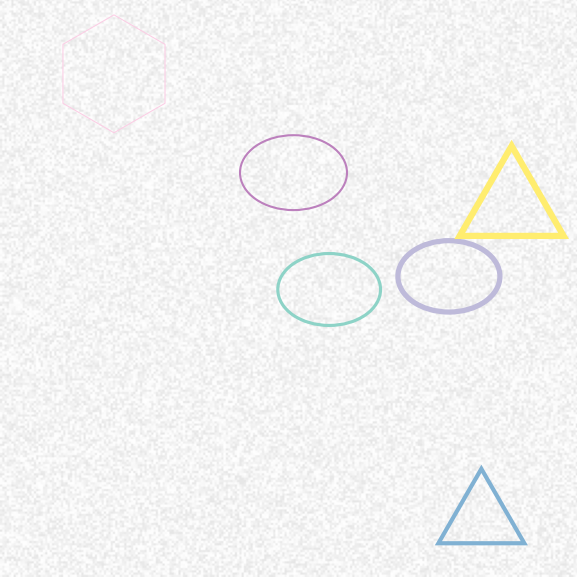[{"shape": "oval", "thickness": 1.5, "radius": 0.44, "center": [0.57, 0.498]}, {"shape": "oval", "thickness": 2.5, "radius": 0.44, "center": [0.777, 0.521]}, {"shape": "triangle", "thickness": 2, "radius": 0.43, "center": [0.834, 0.101]}, {"shape": "hexagon", "thickness": 0.5, "radius": 0.51, "center": [0.197, 0.871]}, {"shape": "oval", "thickness": 1, "radius": 0.46, "center": [0.508, 0.7]}, {"shape": "triangle", "thickness": 3, "radius": 0.52, "center": [0.886, 0.643]}]